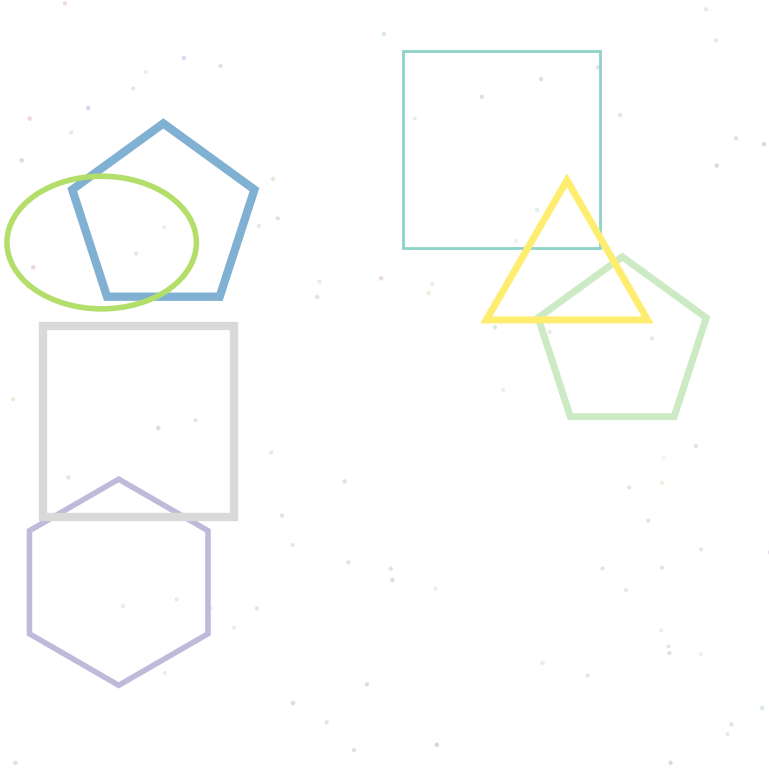[{"shape": "square", "thickness": 1, "radius": 0.64, "center": [0.652, 0.806]}, {"shape": "hexagon", "thickness": 2, "radius": 0.67, "center": [0.154, 0.244]}, {"shape": "pentagon", "thickness": 3, "radius": 0.62, "center": [0.212, 0.715]}, {"shape": "oval", "thickness": 2, "radius": 0.62, "center": [0.132, 0.685]}, {"shape": "square", "thickness": 3, "radius": 0.62, "center": [0.18, 0.453]}, {"shape": "pentagon", "thickness": 2.5, "radius": 0.57, "center": [0.808, 0.552]}, {"shape": "triangle", "thickness": 2.5, "radius": 0.6, "center": [0.736, 0.645]}]